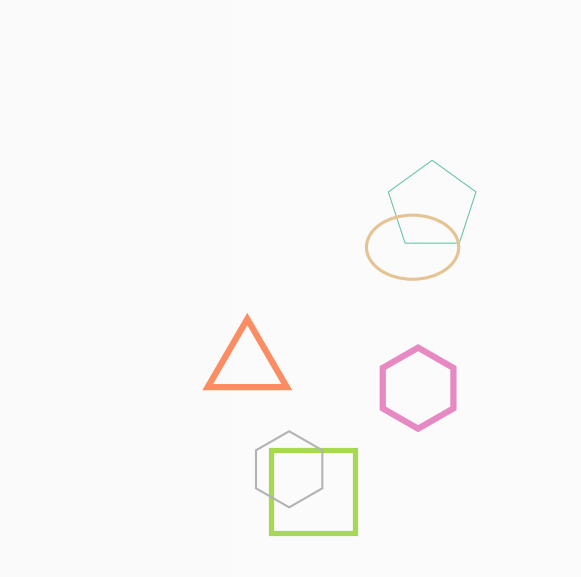[{"shape": "pentagon", "thickness": 0.5, "radius": 0.4, "center": [0.744, 0.642]}, {"shape": "triangle", "thickness": 3, "radius": 0.39, "center": [0.425, 0.368]}, {"shape": "hexagon", "thickness": 3, "radius": 0.35, "center": [0.719, 0.327]}, {"shape": "square", "thickness": 2.5, "radius": 0.36, "center": [0.539, 0.148]}, {"shape": "oval", "thickness": 1.5, "radius": 0.4, "center": [0.71, 0.571]}, {"shape": "hexagon", "thickness": 1, "radius": 0.33, "center": [0.497, 0.186]}]